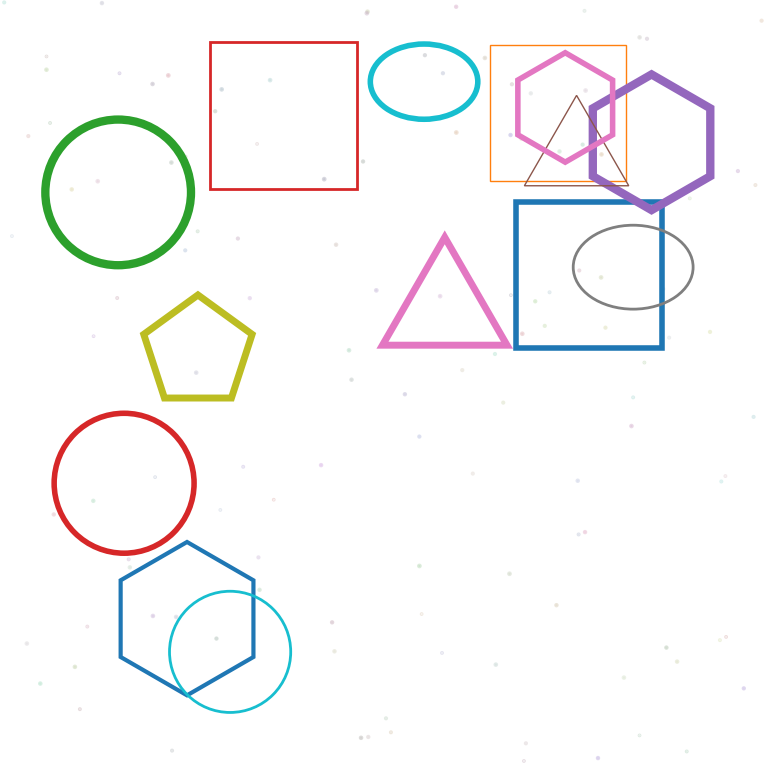[{"shape": "hexagon", "thickness": 1.5, "radius": 0.5, "center": [0.243, 0.197]}, {"shape": "square", "thickness": 2, "radius": 0.48, "center": [0.765, 0.643]}, {"shape": "square", "thickness": 0.5, "radius": 0.44, "center": [0.725, 0.853]}, {"shape": "circle", "thickness": 3, "radius": 0.47, "center": [0.153, 0.75]}, {"shape": "square", "thickness": 1, "radius": 0.48, "center": [0.368, 0.85]}, {"shape": "circle", "thickness": 2, "radius": 0.45, "center": [0.161, 0.372]}, {"shape": "hexagon", "thickness": 3, "radius": 0.44, "center": [0.846, 0.815]}, {"shape": "triangle", "thickness": 0.5, "radius": 0.39, "center": [0.749, 0.798]}, {"shape": "triangle", "thickness": 2.5, "radius": 0.47, "center": [0.578, 0.598]}, {"shape": "hexagon", "thickness": 2, "radius": 0.36, "center": [0.734, 0.86]}, {"shape": "oval", "thickness": 1, "radius": 0.39, "center": [0.822, 0.653]}, {"shape": "pentagon", "thickness": 2.5, "radius": 0.37, "center": [0.257, 0.543]}, {"shape": "circle", "thickness": 1, "radius": 0.39, "center": [0.299, 0.153]}, {"shape": "oval", "thickness": 2, "radius": 0.35, "center": [0.551, 0.894]}]